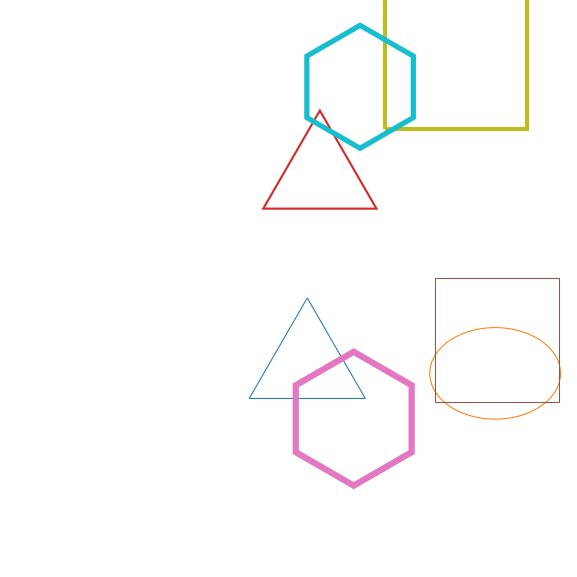[{"shape": "triangle", "thickness": 0.5, "radius": 0.58, "center": [0.532, 0.367]}, {"shape": "oval", "thickness": 0.5, "radius": 0.57, "center": [0.857, 0.353]}, {"shape": "triangle", "thickness": 1, "radius": 0.57, "center": [0.554, 0.694]}, {"shape": "square", "thickness": 0.5, "radius": 0.54, "center": [0.86, 0.41]}, {"shape": "hexagon", "thickness": 3, "radius": 0.58, "center": [0.612, 0.274]}, {"shape": "square", "thickness": 2, "radius": 0.61, "center": [0.789, 0.898]}, {"shape": "hexagon", "thickness": 2.5, "radius": 0.53, "center": [0.624, 0.849]}]